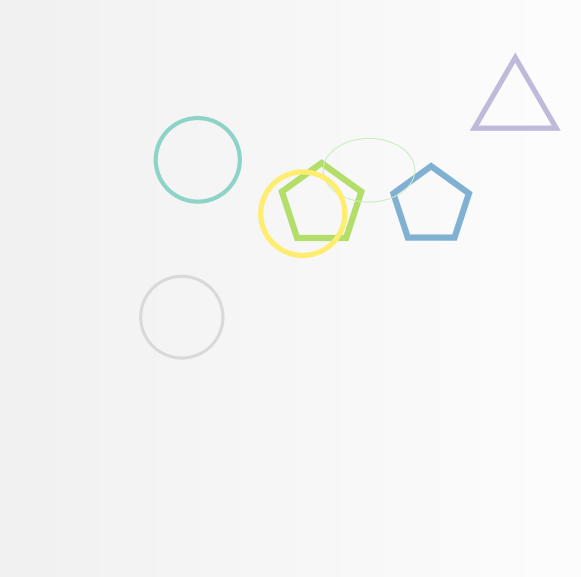[{"shape": "circle", "thickness": 2, "radius": 0.36, "center": [0.34, 0.722]}, {"shape": "triangle", "thickness": 2.5, "radius": 0.41, "center": [0.886, 0.818]}, {"shape": "pentagon", "thickness": 3, "radius": 0.34, "center": [0.742, 0.643]}, {"shape": "pentagon", "thickness": 3, "radius": 0.36, "center": [0.553, 0.645]}, {"shape": "circle", "thickness": 1.5, "radius": 0.35, "center": [0.313, 0.45]}, {"shape": "oval", "thickness": 0.5, "radius": 0.39, "center": [0.635, 0.704]}, {"shape": "circle", "thickness": 2.5, "radius": 0.36, "center": [0.521, 0.629]}]